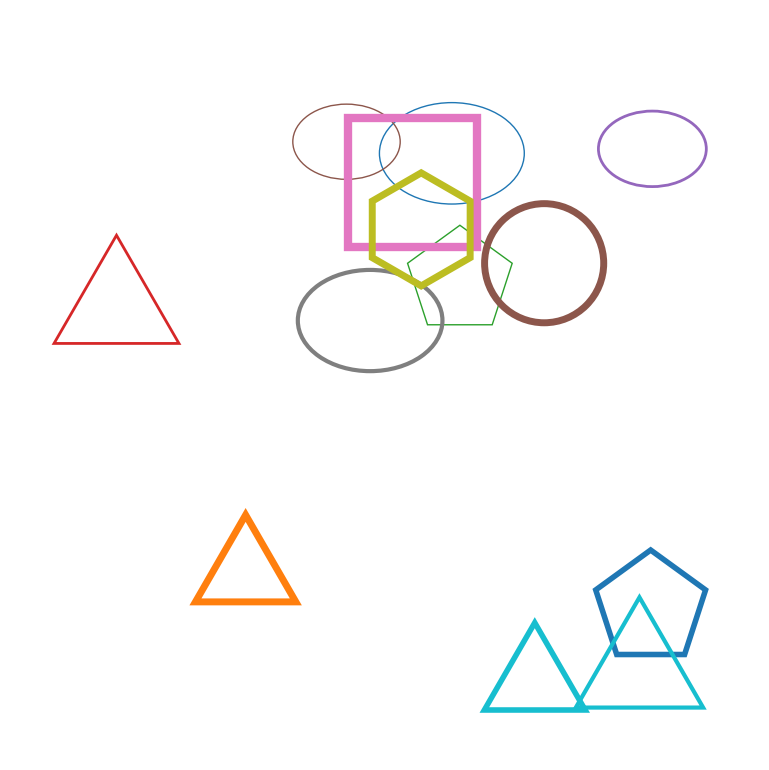[{"shape": "pentagon", "thickness": 2, "radius": 0.37, "center": [0.845, 0.211]}, {"shape": "oval", "thickness": 0.5, "radius": 0.47, "center": [0.587, 0.801]}, {"shape": "triangle", "thickness": 2.5, "radius": 0.38, "center": [0.319, 0.256]}, {"shape": "pentagon", "thickness": 0.5, "radius": 0.36, "center": [0.597, 0.636]}, {"shape": "triangle", "thickness": 1, "radius": 0.47, "center": [0.151, 0.601]}, {"shape": "oval", "thickness": 1, "radius": 0.35, "center": [0.847, 0.807]}, {"shape": "circle", "thickness": 2.5, "radius": 0.39, "center": [0.707, 0.658]}, {"shape": "oval", "thickness": 0.5, "radius": 0.35, "center": [0.45, 0.816]}, {"shape": "square", "thickness": 3, "radius": 0.42, "center": [0.535, 0.763]}, {"shape": "oval", "thickness": 1.5, "radius": 0.47, "center": [0.481, 0.584]}, {"shape": "hexagon", "thickness": 2.5, "radius": 0.37, "center": [0.547, 0.702]}, {"shape": "triangle", "thickness": 2, "radius": 0.38, "center": [0.695, 0.116]}, {"shape": "triangle", "thickness": 1.5, "radius": 0.48, "center": [0.83, 0.129]}]